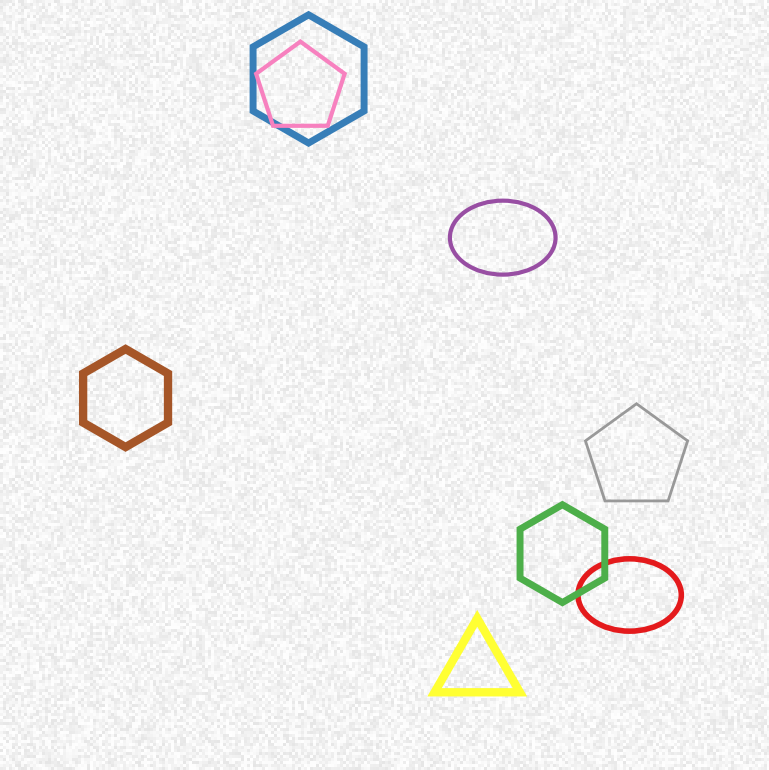[{"shape": "oval", "thickness": 2, "radius": 0.34, "center": [0.818, 0.227]}, {"shape": "hexagon", "thickness": 2.5, "radius": 0.42, "center": [0.401, 0.897]}, {"shape": "hexagon", "thickness": 2.5, "radius": 0.32, "center": [0.73, 0.281]}, {"shape": "oval", "thickness": 1.5, "radius": 0.34, "center": [0.653, 0.691]}, {"shape": "triangle", "thickness": 3, "radius": 0.32, "center": [0.62, 0.133]}, {"shape": "hexagon", "thickness": 3, "radius": 0.32, "center": [0.163, 0.483]}, {"shape": "pentagon", "thickness": 1.5, "radius": 0.3, "center": [0.39, 0.886]}, {"shape": "pentagon", "thickness": 1, "radius": 0.35, "center": [0.827, 0.406]}]